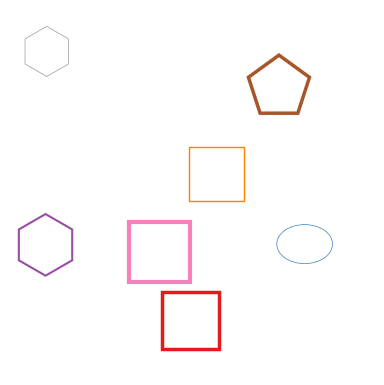[{"shape": "square", "thickness": 2.5, "radius": 0.37, "center": [0.494, 0.169]}, {"shape": "oval", "thickness": 0.5, "radius": 0.36, "center": [0.791, 0.366]}, {"shape": "hexagon", "thickness": 1.5, "radius": 0.4, "center": [0.118, 0.364]}, {"shape": "square", "thickness": 1, "radius": 0.35, "center": [0.562, 0.548]}, {"shape": "pentagon", "thickness": 2.5, "radius": 0.42, "center": [0.725, 0.773]}, {"shape": "square", "thickness": 3, "radius": 0.39, "center": [0.415, 0.345]}, {"shape": "hexagon", "thickness": 0.5, "radius": 0.33, "center": [0.121, 0.866]}]